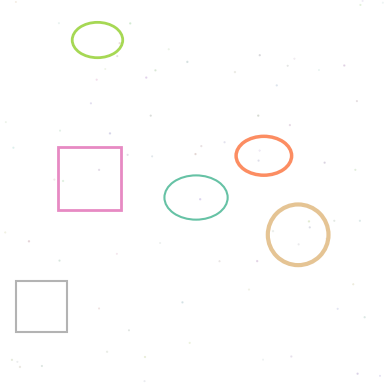[{"shape": "oval", "thickness": 1.5, "radius": 0.41, "center": [0.509, 0.487]}, {"shape": "oval", "thickness": 2.5, "radius": 0.36, "center": [0.685, 0.595]}, {"shape": "square", "thickness": 2, "radius": 0.41, "center": [0.232, 0.537]}, {"shape": "oval", "thickness": 2, "radius": 0.33, "center": [0.253, 0.896]}, {"shape": "circle", "thickness": 3, "radius": 0.39, "center": [0.774, 0.39]}, {"shape": "square", "thickness": 1.5, "radius": 0.33, "center": [0.107, 0.204]}]